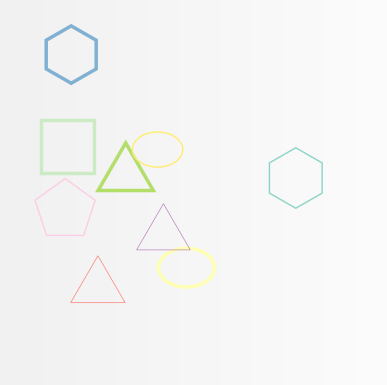[{"shape": "hexagon", "thickness": 1, "radius": 0.39, "center": [0.763, 0.538]}, {"shape": "oval", "thickness": 2.5, "radius": 0.36, "center": [0.481, 0.305]}, {"shape": "triangle", "thickness": 0.5, "radius": 0.41, "center": [0.253, 0.254]}, {"shape": "hexagon", "thickness": 2.5, "radius": 0.37, "center": [0.184, 0.858]}, {"shape": "triangle", "thickness": 2.5, "radius": 0.41, "center": [0.324, 0.546]}, {"shape": "pentagon", "thickness": 1, "radius": 0.41, "center": [0.168, 0.455]}, {"shape": "triangle", "thickness": 0.5, "radius": 0.4, "center": [0.422, 0.391]}, {"shape": "square", "thickness": 2.5, "radius": 0.34, "center": [0.173, 0.619]}, {"shape": "oval", "thickness": 1, "radius": 0.33, "center": [0.407, 0.612]}]